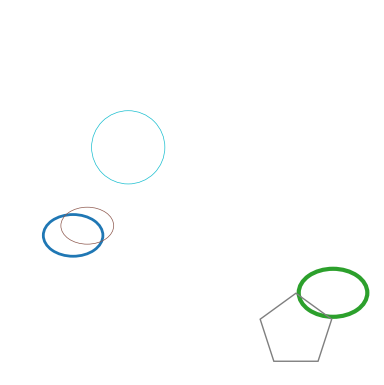[{"shape": "oval", "thickness": 2, "radius": 0.39, "center": [0.19, 0.389]}, {"shape": "oval", "thickness": 3, "radius": 0.45, "center": [0.865, 0.239]}, {"shape": "oval", "thickness": 0.5, "radius": 0.34, "center": [0.227, 0.414]}, {"shape": "pentagon", "thickness": 1, "radius": 0.49, "center": [0.769, 0.141]}, {"shape": "circle", "thickness": 0.5, "radius": 0.48, "center": [0.333, 0.617]}]